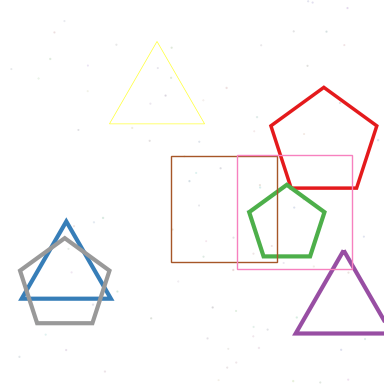[{"shape": "pentagon", "thickness": 2.5, "radius": 0.72, "center": [0.841, 0.628]}, {"shape": "triangle", "thickness": 3, "radius": 0.67, "center": [0.172, 0.291]}, {"shape": "pentagon", "thickness": 3, "radius": 0.51, "center": [0.745, 0.417]}, {"shape": "triangle", "thickness": 3, "radius": 0.72, "center": [0.893, 0.206]}, {"shape": "triangle", "thickness": 0.5, "radius": 0.71, "center": [0.408, 0.75]}, {"shape": "square", "thickness": 1, "radius": 0.69, "center": [0.583, 0.456]}, {"shape": "square", "thickness": 1, "radius": 0.75, "center": [0.764, 0.449]}, {"shape": "pentagon", "thickness": 3, "radius": 0.61, "center": [0.168, 0.259]}]